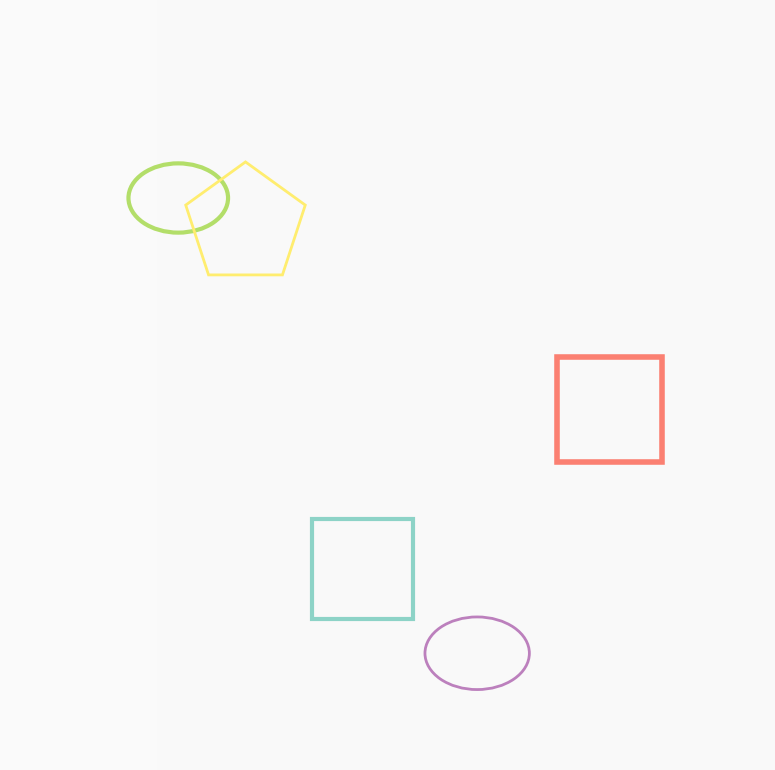[{"shape": "square", "thickness": 1.5, "radius": 0.33, "center": [0.467, 0.261]}, {"shape": "square", "thickness": 2, "radius": 0.34, "center": [0.786, 0.469]}, {"shape": "oval", "thickness": 1.5, "radius": 0.32, "center": [0.23, 0.743]}, {"shape": "oval", "thickness": 1, "radius": 0.34, "center": [0.616, 0.152]}, {"shape": "pentagon", "thickness": 1, "radius": 0.41, "center": [0.317, 0.709]}]